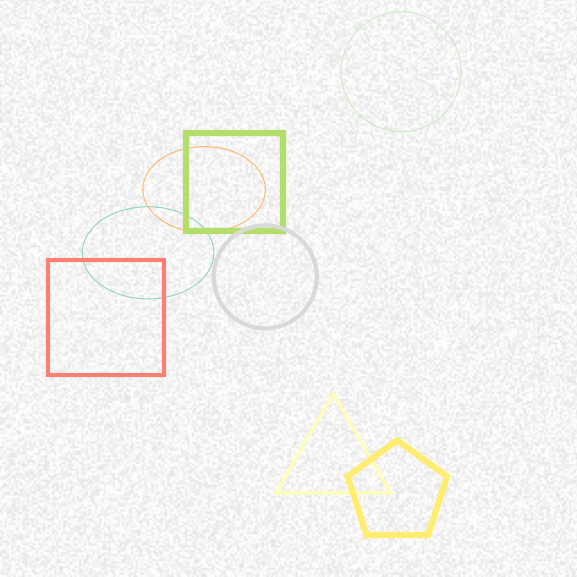[{"shape": "oval", "thickness": 0.5, "radius": 0.57, "center": [0.256, 0.561]}, {"shape": "triangle", "thickness": 1.5, "radius": 0.57, "center": [0.577, 0.203]}, {"shape": "square", "thickness": 2, "radius": 0.5, "center": [0.183, 0.449]}, {"shape": "oval", "thickness": 0.5, "radius": 0.53, "center": [0.353, 0.671]}, {"shape": "square", "thickness": 3, "radius": 0.42, "center": [0.406, 0.684]}, {"shape": "circle", "thickness": 2, "radius": 0.45, "center": [0.459, 0.52]}, {"shape": "circle", "thickness": 0.5, "radius": 0.52, "center": [0.695, 0.875]}, {"shape": "pentagon", "thickness": 3, "radius": 0.45, "center": [0.688, 0.146]}]